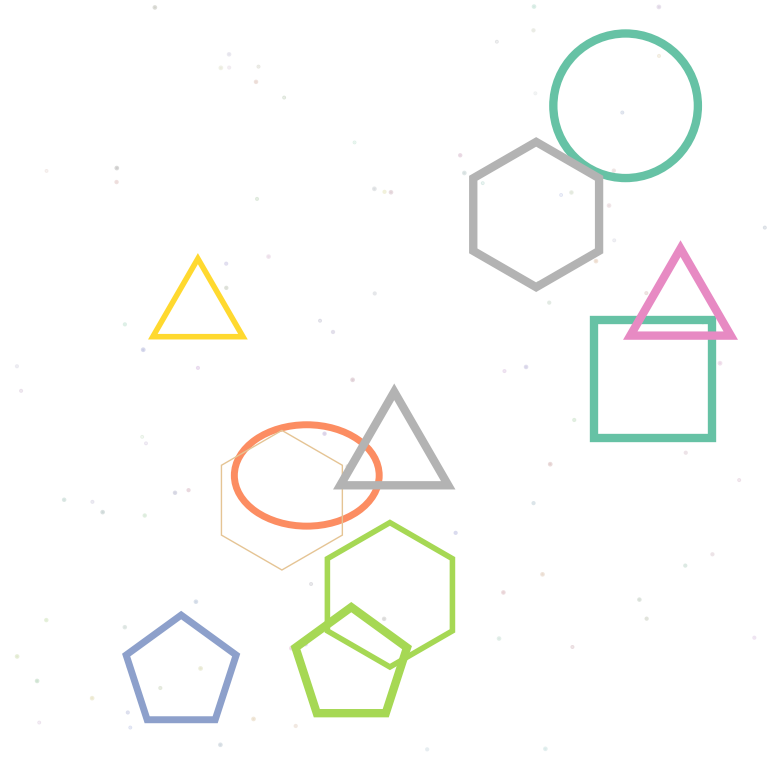[{"shape": "circle", "thickness": 3, "radius": 0.47, "center": [0.812, 0.863]}, {"shape": "square", "thickness": 3, "radius": 0.38, "center": [0.848, 0.507]}, {"shape": "oval", "thickness": 2.5, "radius": 0.47, "center": [0.398, 0.383]}, {"shape": "pentagon", "thickness": 2.5, "radius": 0.38, "center": [0.235, 0.126]}, {"shape": "triangle", "thickness": 3, "radius": 0.38, "center": [0.884, 0.602]}, {"shape": "hexagon", "thickness": 2, "radius": 0.47, "center": [0.506, 0.228]}, {"shape": "pentagon", "thickness": 3, "radius": 0.38, "center": [0.456, 0.135]}, {"shape": "triangle", "thickness": 2, "radius": 0.34, "center": [0.257, 0.597]}, {"shape": "hexagon", "thickness": 0.5, "radius": 0.45, "center": [0.366, 0.35]}, {"shape": "triangle", "thickness": 3, "radius": 0.4, "center": [0.512, 0.41]}, {"shape": "hexagon", "thickness": 3, "radius": 0.47, "center": [0.696, 0.721]}]